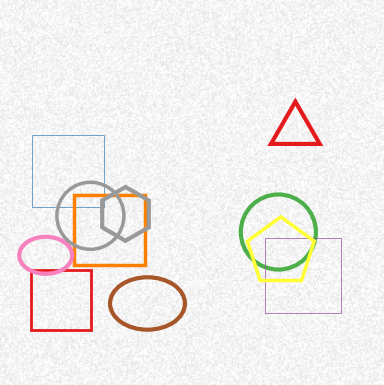[{"shape": "square", "thickness": 2, "radius": 0.39, "center": [0.158, 0.221]}, {"shape": "triangle", "thickness": 3, "radius": 0.37, "center": [0.767, 0.663]}, {"shape": "square", "thickness": 0.5, "radius": 0.47, "center": [0.176, 0.556]}, {"shape": "circle", "thickness": 3, "radius": 0.49, "center": [0.723, 0.397]}, {"shape": "square", "thickness": 0.5, "radius": 0.49, "center": [0.787, 0.284]}, {"shape": "square", "thickness": 2.5, "radius": 0.46, "center": [0.284, 0.403]}, {"shape": "pentagon", "thickness": 2.5, "radius": 0.46, "center": [0.729, 0.345]}, {"shape": "oval", "thickness": 3, "radius": 0.49, "center": [0.383, 0.212]}, {"shape": "oval", "thickness": 3, "radius": 0.34, "center": [0.119, 0.337]}, {"shape": "circle", "thickness": 2.5, "radius": 0.44, "center": [0.235, 0.44]}, {"shape": "hexagon", "thickness": 3, "radius": 0.35, "center": [0.326, 0.444]}]